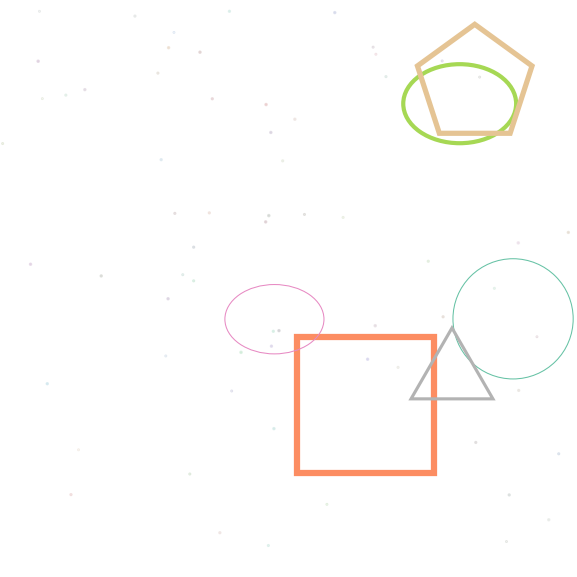[{"shape": "circle", "thickness": 0.5, "radius": 0.52, "center": [0.888, 0.447]}, {"shape": "square", "thickness": 3, "radius": 0.59, "center": [0.633, 0.298]}, {"shape": "oval", "thickness": 0.5, "radius": 0.43, "center": [0.475, 0.446]}, {"shape": "oval", "thickness": 2, "radius": 0.49, "center": [0.796, 0.82]}, {"shape": "pentagon", "thickness": 2.5, "radius": 0.52, "center": [0.822, 0.853]}, {"shape": "triangle", "thickness": 1.5, "radius": 0.41, "center": [0.783, 0.349]}]